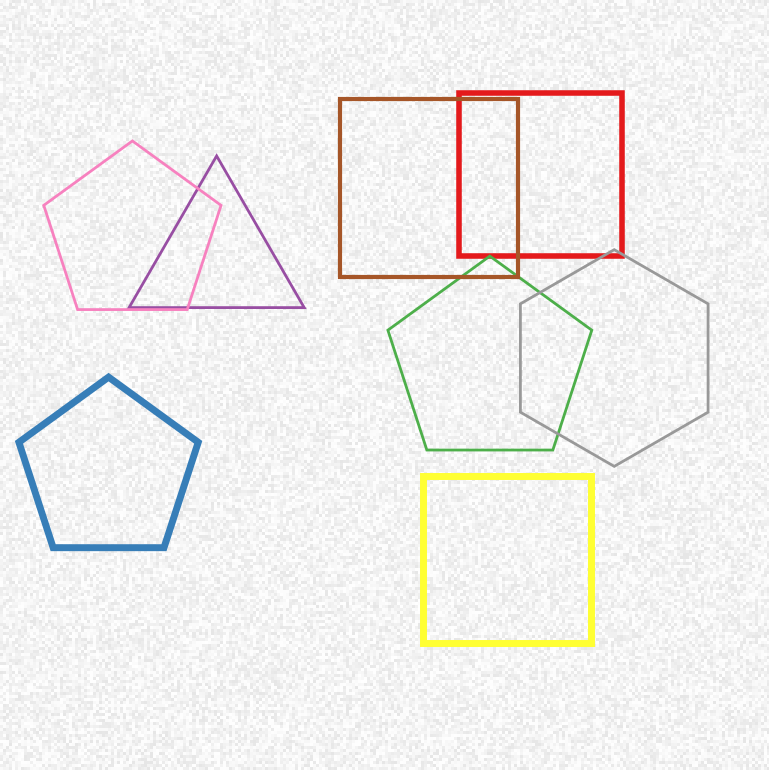[{"shape": "square", "thickness": 2, "radius": 0.53, "center": [0.702, 0.773]}, {"shape": "pentagon", "thickness": 2.5, "radius": 0.61, "center": [0.141, 0.388]}, {"shape": "pentagon", "thickness": 1, "radius": 0.7, "center": [0.636, 0.528]}, {"shape": "triangle", "thickness": 1, "radius": 0.66, "center": [0.281, 0.666]}, {"shape": "square", "thickness": 2.5, "radius": 0.54, "center": [0.659, 0.273]}, {"shape": "square", "thickness": 1.5, "radius": 0.58, "center": [0.557, 0.756]}, {"shape": "pentagon", "thickness": 1, "radius": 0.61, "center": [0.172, 0.696]}, {"shape": "hexagon", "thickness": 1, "radius": 0.7, "center": [0.798, 0.535]}]